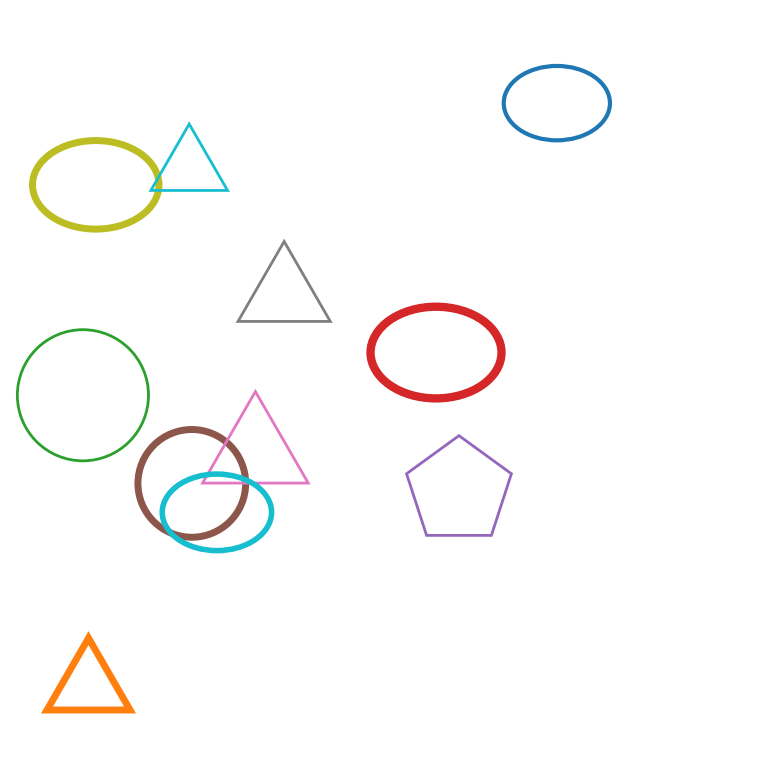[{"shape": "oval", "thickness": 1.5, "radius": 0.34, "center": [0.723, 0.866]}, {"shape": "triangle", "thickness": 2.5, "radius": 0.31, "center": [0.115, 0.109]}, {"shape": "circle", "thickness": 1, "radius": 0.43, "center": [0.108, 0.487]}, {"shape": "oval", "thickness": 3, "radius": 0.43, "center": [0.566, 0.542]}, {"shape": "pentagon", "thickness": 1, "radius": 0.36, "center": [0.596, 0.363]}, {"shape": "circle", "thickness": 2.5, "radius": 0.35, "center": [0.249, 0.372]}, {"shape": "triangle", "thickness": 1, "radius": 0.4, "center": [0.332, 0.412]}, {"shape": "triangle", "thickness": 1, "radius": 0.35, "center": [0.369, 0.617]}, {"shape": "oval", "thickness": 2.5, "radius": 0.41, "center": [0.124, 0.76]}, {"shape": "triangle", "thickness": 1, "radius": 0.29, "center": [0.246, 0.781]}, {"shape": "oval", "thickness": 2, "radius": 0.36, "center": [0.282, 0.335]}]